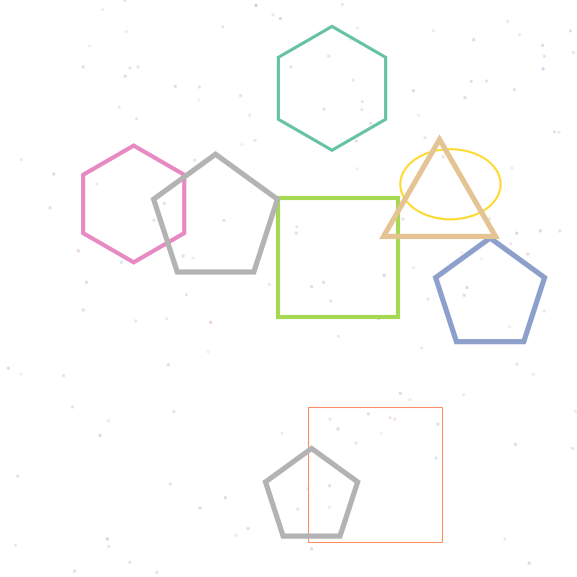[{"shape": "hexagon", "thickness": 1.5, "radius": 0.54, "center": [0.575, 0.846]}, {"shape": "square", "thickness": 0.5, "radius": 0.58, "center": [0.649, 0.178]}, {"shape": "pentagon", "thickness": 2.5, "radius": 0.5, "center": [0.849, 0.488]}, {"shape": "hexagon", "thickness": 2, "radius": 0.51, "center": [0.231, 0.646]}, {"shape": "square", "thickness": 2, "radius": 0.52, "center": [0.585, 0.554]}, {"shape": "oval", "thickness": 1, "radius": 0.43, "center": [0.78, 0.68]}, {"shape": "triangle", "thickness": 2.5, "radius": 0.56, "center": [0.761, 0.646]}, {"shape": "pentagon", "thickness": 2.5, "radius": 0.42, "center": [0.54, 0.139]}, {"shape": "pentagon", "thickness": 2.5, "radius": 0.56, "center": [0.373, 0.619]}]